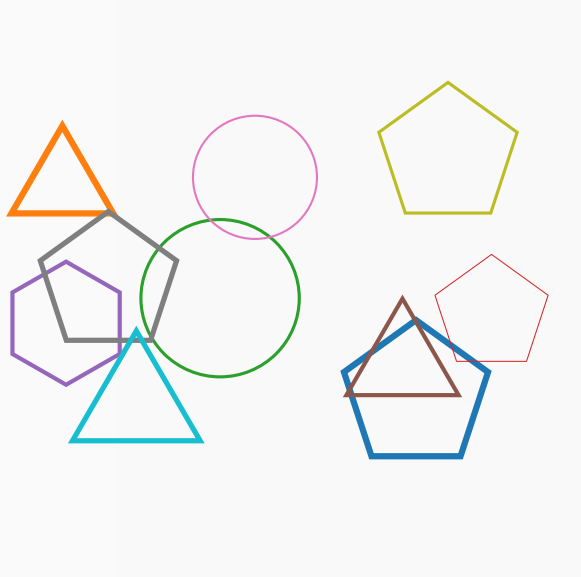[{"shape": "pentagon", "thickness": 3, "radius": 0.65, "center": [0.716, 0.315]}, {"shape": "triangle", "thickness": 3, "radius": 0.51, "center": [0.107, 0.68]}, {"shape": "circle", "thickness": 1.5, "radius": 0.68, "center": [0.379, 0.483]}, {"shape": "pentagon", "thickness": 0.5, "radius": 0.51, "center": [0.846, 0.456]}, {"shape": "hexagon", "thickness": 2, "radius": 0.53, "center": [0.114, 0.439]}, {"shape": "triangle", "thickness": 2, "radius": 0.56, "center": [0.692, 0.371]}, {"shape": "circle", "thickness": 1, "radius": 0.53, "center": [0.439, 0.692]}, {"shape": "pentagon", "thickness": 2.5, "radius": 0.62, "center": [0.187, 0.51]}, {"shape": "pentagon", "thickness": 1.5, "radius": 0.63, "center": [0.771, 0.731]}, {"shape": "triangle", "thickness": 2.5, "radius": 0.63, "center": [0.235, 0.299]}]